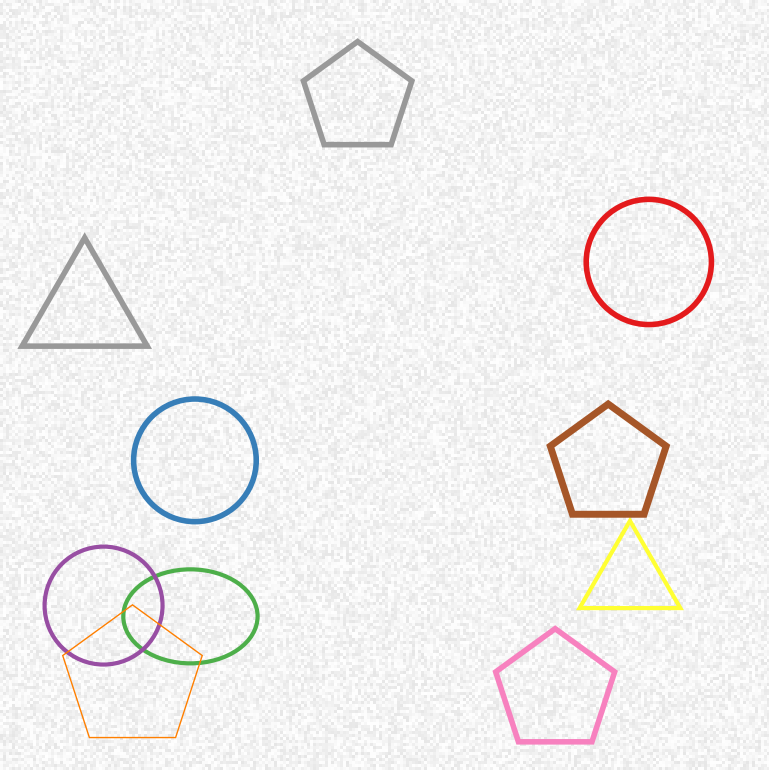[{"shape": "circle", "thickness": 2, "radius": 0.41, "center": [0.843, 0.66]}, {"shape": "circle", "thickness": 2, "radius": 0.4, "center": [0.253, 0.402]}, {"shape": "oval", "thickness": 1.5, "radius": 0.44, "center": [0.247, 0.2]}, {"shape": "circle", "thickness": 1.5, "radius": 0.38, "center": [0.134, 0.214]}, {"shape": "pentagon", "thickness": 0.5, "radius": 0.48, "center": [0.172, 0.119]}, {"shape": "triangle", "thickness": 1.5, "radius": 0.38, "center": [0.818, 0.248]}, {"shape": "pentagon", "thickness": 2.5, "radius": 0.4, "center": [0.79, 0.396]}, {"shape": "pentagon", "thickness": 2, "radius": 0.41, "center": [0.721, 0.102]}, {"shape": "pentagon", "thickness": 2, "radius": 0.37, "center": [0.464, 0.872]}, {"shape": "triangle", "thickness": 2, "radius": 0.47, "center": [0.11, 0.597]}]